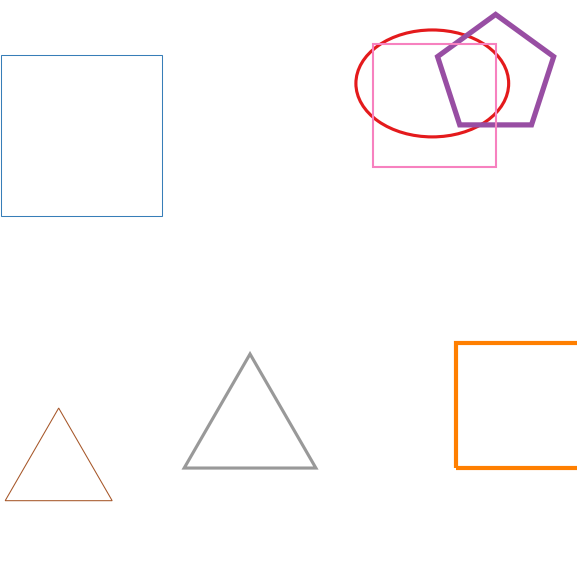[{"shape": "oval", "thickness": 1.5, "radius": 0.66, "center": [0.749, 0.855]}, {"shape": "square", "thickness": 0.5, "radius": 0.7, "center": [0.141, 0.765]}, {"shape": "pentagon", "thickness": 2.5, "radius": 0.53, "center": [0.858, 0.868]}, {"shape": "square", "thickness": 2, "radius": 0.54, "center": [0.897, 0.298]}, {"shape": "triangle", "thickness": 0.5, "radius": 0.53, "center": [0.102, 0.186]}, {"shape": "square", "thickness": 1, "radius": 0.53, "center": [0.753, 0.816]}, {"shape": "triangle", "thickness": 1.5, "radius": 0.66, "center": [0.433, 0.254]}]